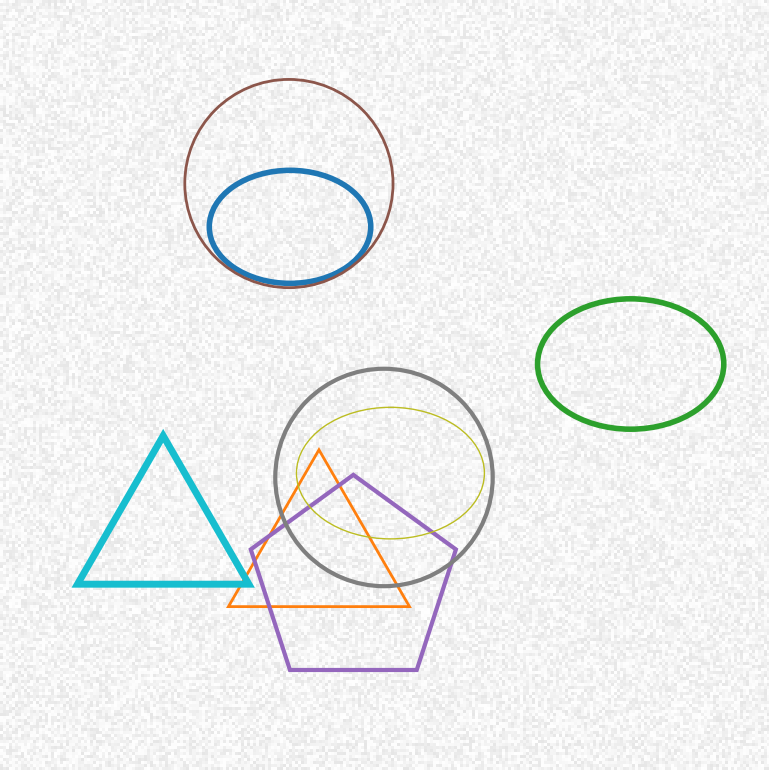[{"shape": "oval", "thickness": 2, "radius": 0.52, "center": [0.377, 0.705]}, {"shape": "triangle", "thickness": 1, "radius": 0.68, "center": [0.414, 0.28]}, {"shape": "oval", "thickness": 2, "radius": 0.6, "center": [0.819, 0.527]}, {"shape": "pentagon", "thickness": 1.5, "radius": 0.7, "center": [0.459, 0.243]}, {"shape": "circle", "thickness": 1, "radius": 0.68, "center": [0.375, 0.762]}, {"shape": "circle", "thickness": 1.5, "radius": 0.71, "center": [0.499, 0.38]}, {"shape": "oval", "thickness": 0.5, "radius": 0.61, "center": [0.507, 0.386]}, {"shape": "triangle", "thickness": 2.5, "radius": 0.64, "center": [0.212, 0.306]}]